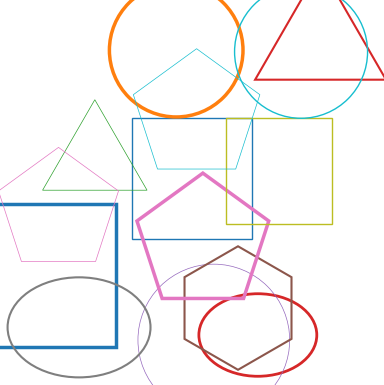[{"shape": "square", "thickness": 2.5, "radius": 0.93, "center": [0.116, 0.285]}, {"shape": "square", "thickness": 1, "radius": 0.78, "center": [0.499, 0.536]}, {"shape": "circle", "thickness": 2.5, "radius": 0.87, "center": [0.458, 0.87]}, {"shape": "triangle", "thickness": 0.5, "radius": 0.78, "center": [0.246, 0.584]}, {"shape": "oval", "thickness": 2, "radius": 0.77, "center": [0.67, 0.13]}, {"shape": "triangle", "thickness": 1.5, "radius": 0.98, "center": [0.833, 0.891]}, {"shape": "circle", "thickness": 0.5, "radius": 0.99, "center": [0.555, 0.117]}, {"shape": "hexagon", "thickness": 1.5, "radius": 0.8, "center": [0.618, 0.2]}, {"shape": "pentagon", "thickness": 0.5, "radius": 0.82, "center": [0.152, 0.453]}, {"shape": "pentagon", "thickness": 2.5, "radius": 0.9, "center": [0.527, 0.37]}, {"shape": "oval", "thickness": 1.5, "radius": 0.93, "center": [0.205, 0.15]}, {"shape": "square", "thickness": 1, "radius": 0.69, "center": [0.724, 0.557]}, {"shape": "pentagon", "thickness": 0.5, "radius": 0.86, "center": [0.511, 0.701]}, {"shape": "circle", "thickness": 1, "radius": 0.86, "center": [0.782, 0.865]}]